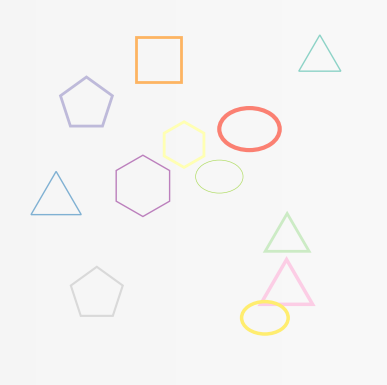[{"shape": "triangle", "thickness": 1, "radius": 0.31, "center": [0.825, 0.846]}, {"shape": "hexagon", "thickness": 2, "radius": 0.3, "center": [0.475, 0.624]}, {"shape": "pentagon", "thickness": 2, "radius": 0.35, "center": [0.223, 0.729]}, {"shape": "oval", "thickness": 3, "radius": 0.39, "center": [0.644, 0.665]}, {"shape": "triangle", "thickness": 1, "radius": 0.37, "center": [0.145, 0.48]}, {"shape": "square", "thickness": 2, "radius": 0.29, "center": [0.408, 0.845]}, {"shape": "oval", "thickness": 0.5, "radius": 0.31, "center": [0.566, 0.541]}, {"shape": "triangle", "thickness": 2.5, "radius": 0.39, "center": [0.74, 0.248]}, {"shape": "pentagon", "thickness": 1.5, "radius": 0.35, "center": [0.25, 0.237]}, {"shape": "hexagon", "thickness": 1, "radius": 0.4, "center": [0.369, 0.517]}, {"shape": "triangle", "thickness": 2, "radius": 0.33, "center": [0.741, 0.38]}, {"shape": "oval", "thickness": 2.5, "radius": 0.3, "center": [0.684, 0.174]}]